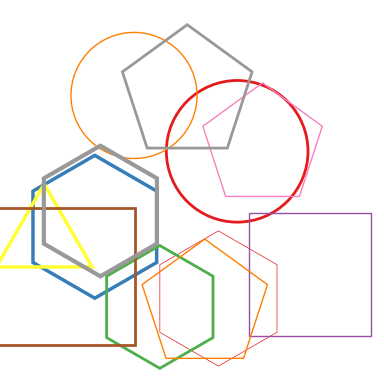[{"shape": "hexagon", "thickness": 0.5, "radius": 0.88, "center": [0.567, 0.225]}, {"shape": "circle", "thickness": 2, "radius": 0.92, "center": [0.616, 0.607]}, {"shape": "hexagon", "thickness": 2.5, "radius": 0.93, "center": [0.246, 0.411]}, {"shape": "hexagon", "thickness": 2, "radius": 0.8, "center": [0.415, 0.203]}, {"shape": "square", "thickness": 1, "radius": 0.8, "center": [0.805, 0.287]}, {"shape": "pentagon", "thickness": 1, "radius": 0.86, "center": [0.532, 0.208]}, {"shape": "circle", "thickness": 1, "radius": 0.82, "center": [0.348, 0.752]}, {"shape": "triangle", "thickness": 2.5, "radius": 0.72, "center": [0.115, 0.378]}, {"shape": "square", "thickness": 2, "radius": 0.89, "center": [0.171, 0.282]}, {"shape": "pentagon", "thickness": 1, "radius": 0.82, "center": [0.682, 0.622]}, {"shape": "pentagon", "thickness": 2, "radius": 0.89, "center": [0.486, 0.759]}, {"shape": "hexagon", "thickness": 3, "radius": 0.85, "center": [0.261, 0.452]}]